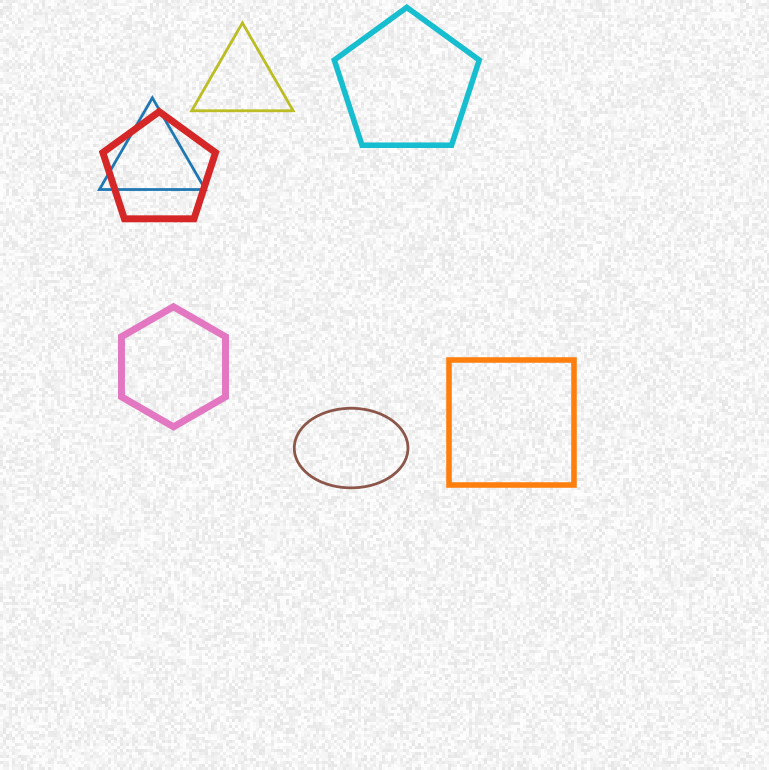[{"shape": "triangle", "thickness": 1, "radius": 0.4, "center": [0.198, 0.794]}, {"shape": "square", "thickness": 2, "radius": 0.41, "center": [0.664, 0.452]}, {"shape": "pentagon", "thickness": 2.5, "radius": 0.38, "center": [0.207, 0.778]}, {"shape": "oval", "thickness": 1, "radius": 0.37, "center": [0.456, 0.418]}, {"shape": "hexagon", "thickness": 2.5, "radius": 0.39, "center": [0.225, 0.524]}, {"shape": "triangle", "thickness": 1, "radius": 0.38, "center": [0.315, 0.894]}, {"shape": "pentagon", "thickness": 2, "radius": 0.49, "center": [0.528, 0.891]}]